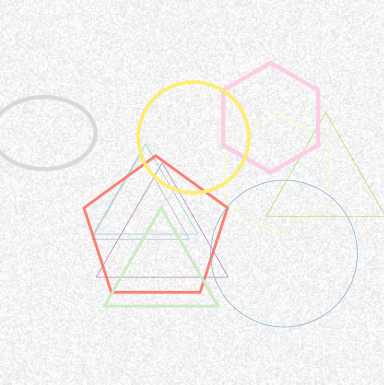[{"shape": "triangle", "thickness": 0.5, "radius": 0.78, "center": [0.378, 0.47]}, {"shape": "hexagon", "thickness": 0.5, "radius": 0.78, "center": [0.72, 0.551]}, {"shape": "triangle", "thickness": 0.5, "radius": 0.73, "center": [0.365, 0.452]}, {"shape": "pentagon", "thickness": 2, "radius": 0.98, "center": [0.404, 0.399]}, {"shape": "circle", "thickness": 0.5, "radius": 0.95, "center": [0.738, 0.341]}, {"shape": "triangle", "thickness": 0.5, "radius": 0.9, "center": [0.846, 0.528]}, {"shape": "hexagon", "thickness": 3, "radius": 0.71, "center": [0.703, 0.694]}, {"shape": "oval", "thickness": 3, "radius": 0.67, "center": [0.114, 0.654]}, {"shape": "triangle", "thickness": 0.5, "radius": 0.99, "center": [0.422, 0.379]}, {"shape": "triangle", "thickness": 2, "radius": 0.85, "center": [0.419, 0.29]}, {"shape": "circle", "thickness": 2.5, "radius": 0.72, "center": [0.503, 0.643]}]